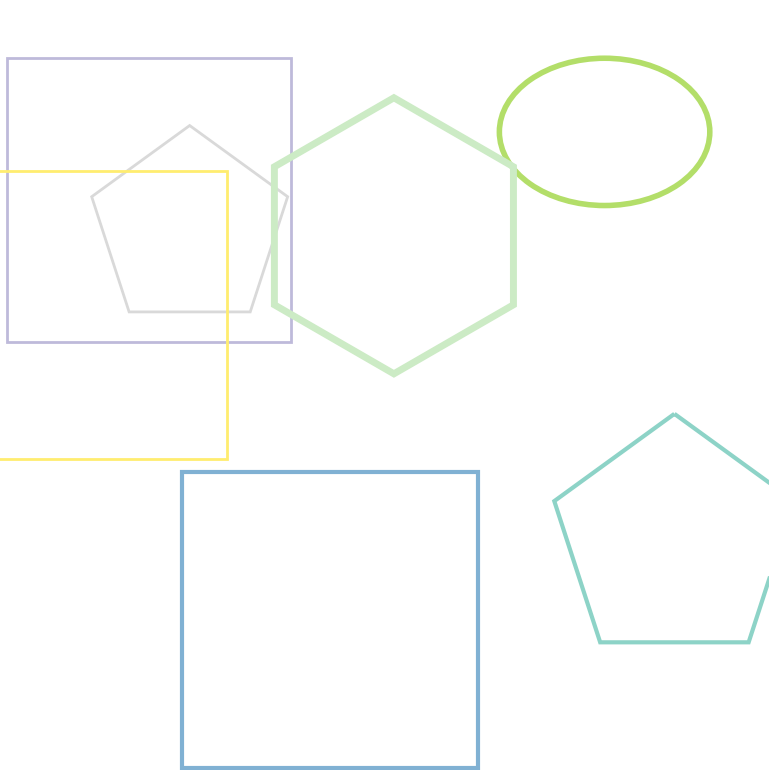[{"shape": "pentagon", "thickness": 1.5, "radius": 0.82, "center": [0.876, 0.299]}, {"shape": "square", "thickness": 1, "radius": 0.92, "center": [0.194, 0.741]}, {"shape": "square", "thickness": 1.5, "radius": 0.96, "center": [0.429, 0.195]}, {"shape": "oval", "thickness": 2, "radius": 0.68, "center": [0.785, 0.829]}, {"shape": "pentagon", "thickness": 1, "radius": 0.67, "center": [0.246, 0.703]}, {"shape": "hexagon", "thickness": 2.5, "radius": 0.9, "center": [0.512, 0.694]}, {"shape": "square", "thickness": 1, "radius": 0.93, "center": [0.108, 0.591]}]